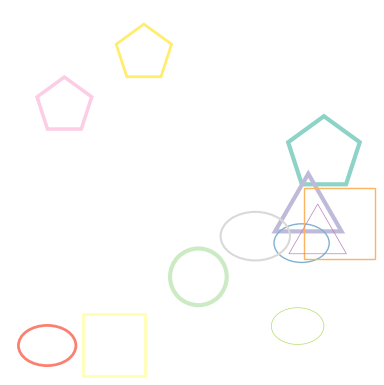[{"shape": "pentagon", "thickness": 3, "radius": 0.49, "center": [0.841, 0.6]}, {"shape": "square", "thickness": 2, "radius": 0.41, "center": [0.296, 0.104]}, {"shape": "triangle", "thickness": 3, "radius": 0.5, "center": [0.801, 0.449]}, {"shape": "oval", "thickness": 2, "radius": 0.37, "center": [0.123, 0.103]}, {"shape": "oval", "thickness": 1, "radius": 0.36, "center": [0.783, 0.368]}, {"shape": "square", "thickness": 1, "radius": 0.46, "center": [0.881, 0.419]}, {"shape": "oval", "thickness": 0.5, "radius": 0.34, "center": [0.773, 0.153]}, {"shape": "pentagon", "thickness": 2.5, "radius": 0.37, "center": [0.167, 0.725]}, {"shape": "oval", "thickness": 1.5, "radius": 0.45, "center": [0.663, 0.387]}, {"shape": "triangle", "thickness": 0.5, "radius": 0.43, "center": [0.825, 0.384]}, {"shape": "circle", "thickness": 3, "radius": 0.37, "center": [0.515, 0.281]}, {"shape": "pentagon", "thickness": 2, "radius": 0.38, "center": [0.374, 0.862]}]